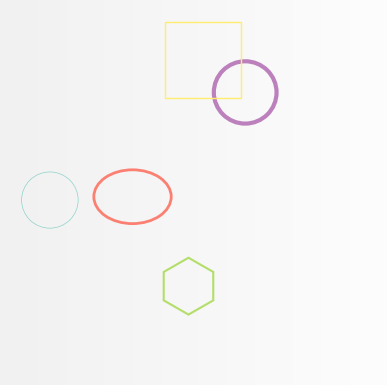[{"shape": "circle", "thickness": 0.5, "radius": 0.36, "center": [0.129, 0.48]}, {"shape": "oval", "thickness": 2, "radius": 0.5, "center": [0.342, 0.489]}, {"shape": "hexagon", "thickness": 1.5, "radius": 0.37, "center": [0.486, 0.257]}, {"shape": "circle", "thickness": 3, "radius": 0.4, "center": [0.633, 0.76]}, {"shape": "square", "thickness": 1, "radius": 0.49, "center": [0.524, 0.845]}]